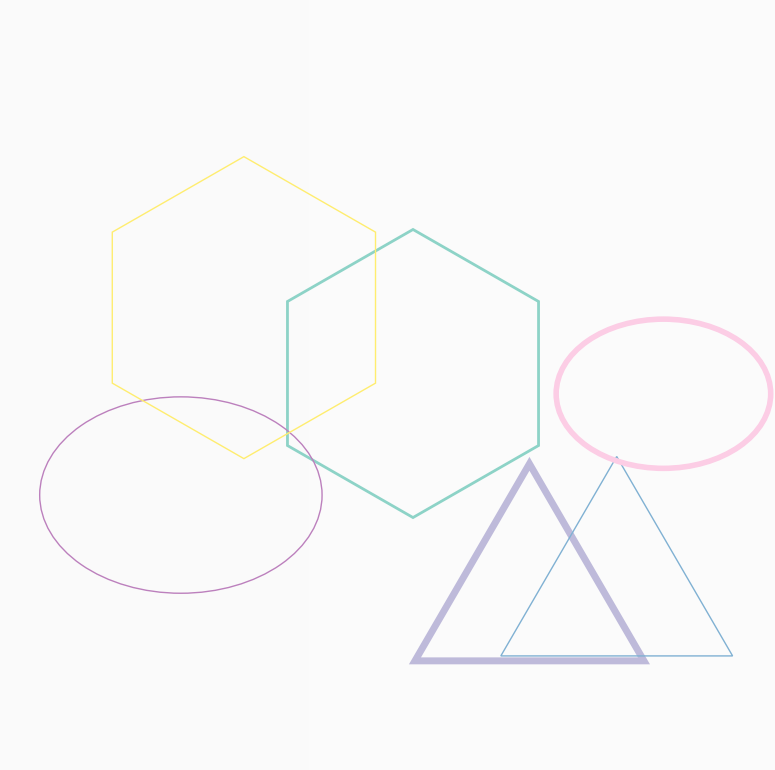[{"shape": "hexagon", "thickness": 1, "radius": 0.94, "center": [0.533, 0.515]}, {"shape": "triangle", "thickness": 2.5, "radius": 0.85, "center": [0.683, 0.227]}, {"shape": "triangle", "thickness": 0.5, "radius": 0.86, "center": [0.796, 0.234]}, {"shape": "oval", "thickness": 2, "radius": 0.69, "center": [0.856, 0.489]}, {"shape": "oval", "thickness": 0.5, "radius": 0.91, "center": [0.233, 0.357]}, {"shape": "hexagon", "thickness": 0.5, "radius": 0.98, "center": [0.315, 0.6]}]